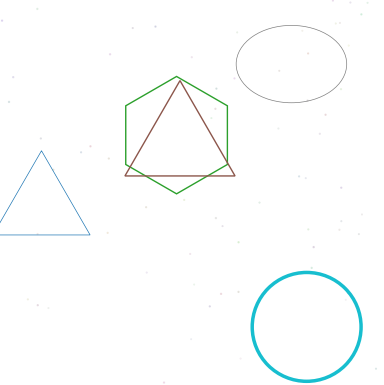[{"shape": "triangle", "thickness": 0.5, "radius": 0.73, "center": [0.108, 0.463]}, {"shape": "hexagon", "thickness": 1, "radius": 0.76, "center": [0.459, 0.649]}, {"shape": "triangle", "thickness": 1, "radius": 0.83, "center": [0.468, 0.626]}, {"shape": "oval", "thickness": 0.5, "radius": 0.72, "center": [0.757, 0.834]}, {"shape": "circle", "thickness": 2.5, "radius": 0.71, "center": [0.796, 0.151]}]